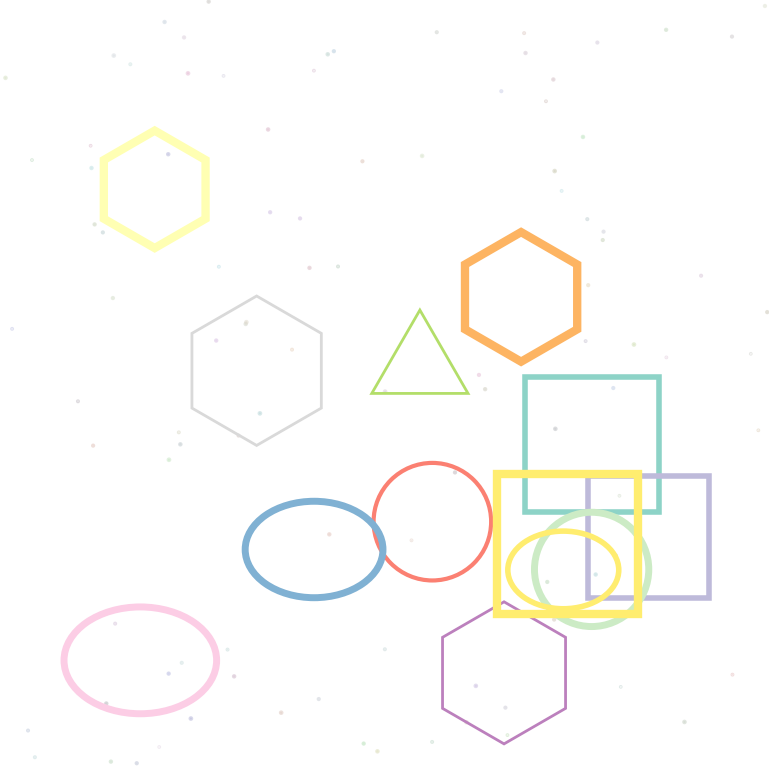[{"shape": "square", "thickness": 2, "radius": 0.44, "center": [0.769, 0.423]}, {"shape": "hexagon", "thickness": 3, "radius": 0.38, "center": [0.201, 0.754]}, {"shape": "square", "thickness": 2, "radius": 0.39, "center": [0.842, 0.303]}, {"shape": "circle", "thickness": 1.5, "radius": 0.38, "center": [0.562, 0.322]}, {"shape": "oval", "thickness": 2.5, "radius": 0.45, "center": [0.408, 0.286]}, {"shape": "hexagon", "thickness": 3, "radius": 0.42, "center": [0.677, 0.614]}, {"shape": "triangle", "thickness": 1, "radius": 0.36, "center": [0.545, 0.525]}, {"shape": "oval", "thickness": 2.5, "radius": 0.5, "center": [0.182, 0.142]}, {"shape": "hexagon", "thickness": 1, "radius": 0.49, "center": [0.333, 0.519]}, {"shape": "hexagon", "thickness": 1, "radius": 0.46, "center": [0.655, 0.126]}, {"shape": "circle", "thickness": 2.5, "radius": 0.37, "center": [0.768, 0.261]}, {"shape": "oval", "thickness": 2, "radius": 0.36, "center": [0.732, 0.26]}, {"shape": "square", "thickness": 3, "radius": 0.46, "center": [0.737, 0.294]}]